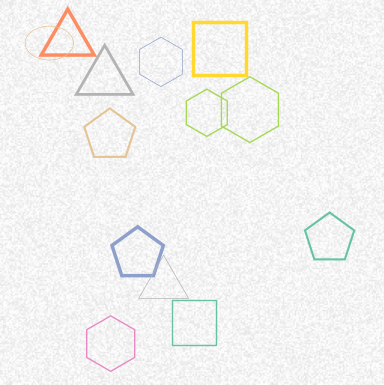[{"shape": "pentagon", "thickness": 1.5, "radius": 0.34, "center": [0.856, 0.381]}, {"shape": "square", "thickness": 1, "radius": 0.29, "center": [0.504, 0.163]}, {"shape": "triangle", "thickness": 2.5, "radius": 0.4, "center": [0.176, 0.897]}, {"shape": "hexagon", "thickness": 0.5, "radius": 0.32, "center": [0.418, 0.839]}, {"shape": "pentagon", "thickness": 2.5, "radius": 0.35, "center": [0.358, 0.341]}, {"shape": "hexagon", "thickness": 1, "radius": 0.36, "center": [0.288, 0.108]}, {"shape": "hexagon", "thickness": 1, "radius": 0.43, "center": [0.649, 0.715]}, {"shape": "hexagon", "thickness": 1, "radius": 0.31, "center": [0.537, 0.707]}, {"shape": "square", "thickness": 2.5, "radius": 0.34, "center": [0.571, 0.874]}, {"shape": "oval", "thickness": 0.5, "radius": 0.31, "center": [0.128, 0.888]}, {"shape": "pentagon", "thickness": 1.5, "radius": 0.35, "center": [0.285, 0.649]}, {"shape": "triangle", "thickness": 0.5, "radius": 0.37, "center": [0.425, 0.262]}, {"shape": "triangle", "thickness": 2, "radius": 0.43, "center": [0.272, 0.797]}]